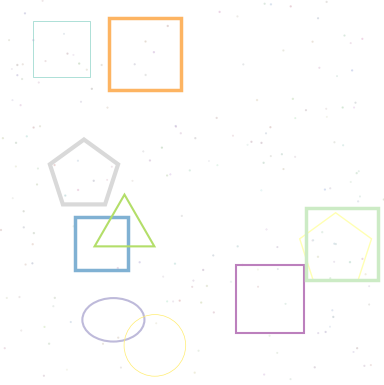[{"shape": "square", "thickness": 0.5, "radius": 0.37, "center": [0.16, 0.873]}, {"shape": "pentagon", "thickness": 1, "radius": 0.49, "center": [0.872, 0.349]}, {"shape": "oval", "thickness": 1.5, "radius": 0.4, "center": [0.295, 0.169]}, {"shape": "square", "thickness": 2.5, "radius": 0.35, "center": [0.264, 0.367]}, {"shape": "square", "thickness": 2.5, "radius": 0.47, "center": [0.376, 0.86]}, {"shape": "triangle", "thickness": 1.5, "radius": 0.45, "center": [0.323, 0.405]}, {"shape": "pentagon", "thickness": 3, "radius": 0.47, "center": [0.218, 0.544]}, {"shape": "square", "thickness": 1.5, "radius": 0.44, "center": [0.702, 0.224]}, {"shape": "square", "thickness": 2.5, "radius": 0.47, "center": [0.888, 0.367]}, {"shape": "circle", "thickness": 0.5, "radius": 0.4, "center": [0.402, 0.103]}]